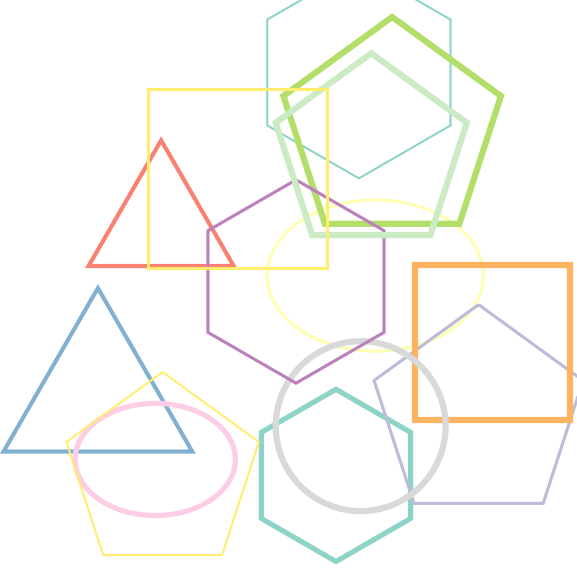[{"shape": "hexagon", "thickness": 1, "radius": 0.92, "center": [0.621, 0.874]}, {"shape": "hexagon", "thickness": 2.5, "radius": 0.75, "center": [0.582, 0.176]}, {"shape": "oval", "thickness": 1.5, "radius": 0.94, "center": [0.65, 0.522]}, {"shape": "pentagon", "thickness": 1.5, "radius": 0.95, "center": [0.829, 0.281]}, {"shape": "triangle", "thickness": 2, "radius": 0.73, "center": [0.279, 0.611]}, {"shape": "triangle", "thickness": 2, "radius": 0.94, "center": [0.17, 0.312]}, {"shape": "square", "thickness": 3, "radius": 0.67, "center": [0.853, 0.406]}, {"shape": "pentagon", "thickness": 3, "radius": 0.99, "center": [0.679, 0.772]}, {"shape": "oval", "thickness": 2.5, "radius": 0.69, "center": [0.269, 0.204]}, {"shape": "circle", "thickness": 3, "radius": 0.74, "center": [0.625, 0.261]}, {"shape": "hexagon", "thickness": 1.5, "radius": 0.88, "center": [0.512, 0.512]}, {"shape": "pentagon", "thickness": 3, "radius": 0.87, "center": [0.643, 0.733]}, {"shape": "pentagon", "thickness": 1, "radius": 0.88, "center": [0.282, 0.18]}, {"shape": "square", "thickness": 1.5, "radius": 0.77, "center": [0.411, 0.69]}]